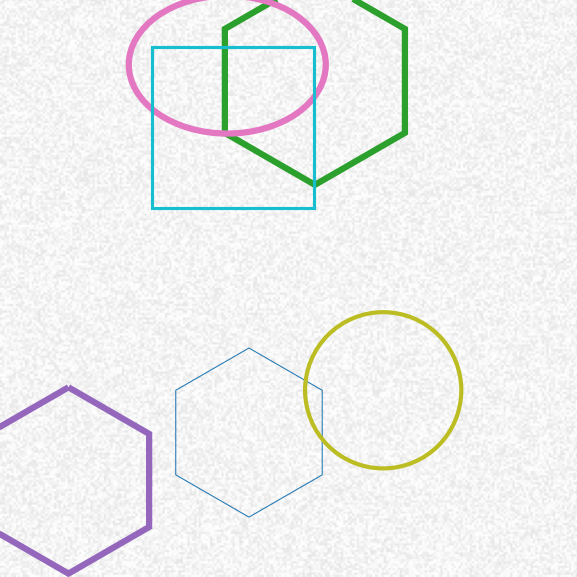[{"shape": "hexagon", "thickness": 0.5, "radius": 0.73, "center": [0.431, 0.25]}, {"shape": "hexagon", "thickness": 3, "radius": 0.9, "center": [0.545, 0.859]}, {"shape": "hexagon", "thickness": 3, "radius": 0.81, "center": [0.119, 0.167]}, {"shape": "oval", "thickness": 3, "radius": 0.85, "center": [0.394, 0.887]}, {"shape": "circle", "thickness": 2, "radius": 0.68, "center": [0.664, 0.323]}, {"shape": "square", "thickness": 1.5, "radius": 0.7, "center": [0.404, 0.779]}]